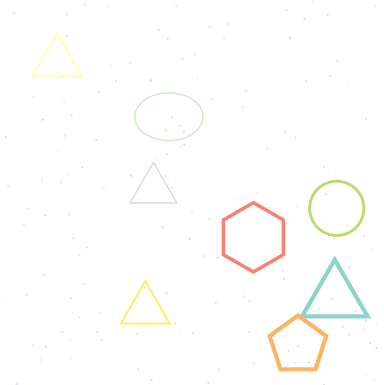[{"shape": "triangle", "thickness": 3, "radius": 0.49, "center": [0.87, 0.227]}, {"shape": "triangle", "thickness": 1.5, "radius": 0.37, "center": [0.148, 0.839]}, {"shape": "hexagon", "thickness": 2.5, "radius": 0.45, "center": [0.658, 0.384]}, {"shape": "pentagon", "thickness": 3, "radius": 0.39, "center": [0.774, 0.103]}, {"shape": "circle", "thickness": 2, "radius": 0.35, "center": [0.875, 0.459]}, {"shape": "triangle", "thickness": 1, "radius": 0.35, "center": [0.399, 0.508]}, {"shape": "oval", "thickness": 1, "radius": 0.44, "center": [0.439, 0.697]}, {"shape": "triangle", "thickness": 1.5, "radius": 0.37, "center": [0.378, 0.196]}]